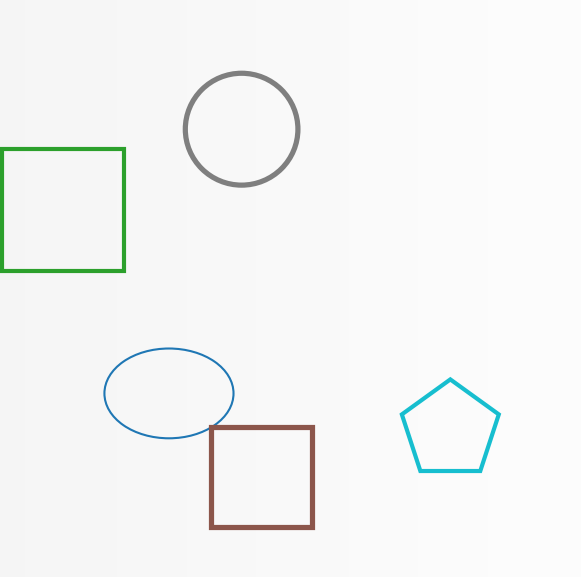[{"shape": "oval", "thickness": 1, "radius": 0.56, "center": [0.291, 0.318]}, {"shape": "square", "thickness": 2, "radius": 0.53, "center": [0.108, 0.635]}, {"shape": "square", "thickness": 2.5, "radius": 0.44, "center": [0.45, 0.173]}, {"shape": "circle", "thickness": 2.5, "radius": 0.48, "center": [0.416, 0.775]}, {"shape": "pentagon", "thickness": 2, "radius": 0.44, "center": [0.775, 0.254]}]